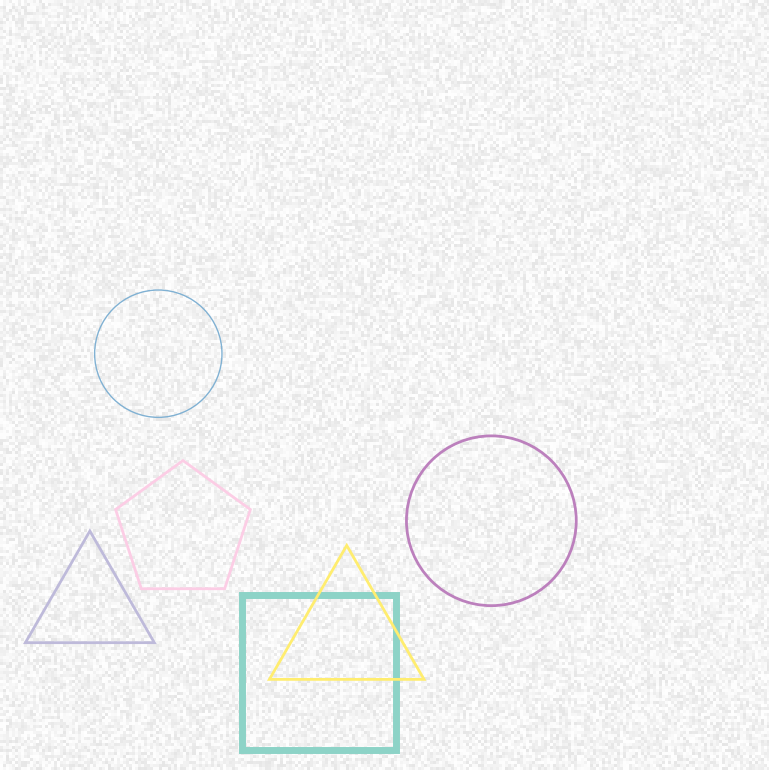[{"shape": "square", "thickness": 2.5, "radius": 0.5, "center": [0.414, 0.127]}, {"shape": "triangle", "thickness": 1, "radius": 0.48, "center": [0.117, 0.214]}, {"shape": "circle", "thickness": 0.5, "radius": 0.41, "center": [0.206, 0.541]}, {"shape": "pentagon", "thickness": 1, "radius": 0.46, "center": [0.238, 0.31]}, {"shape": "circle", "thickness": 1, "radius": 0.55, "center": [0.638, 0.324]}, {"shape": "triangle", "thickness": 1, "radius": 0.58, "center": [0.45, 0.176]}]